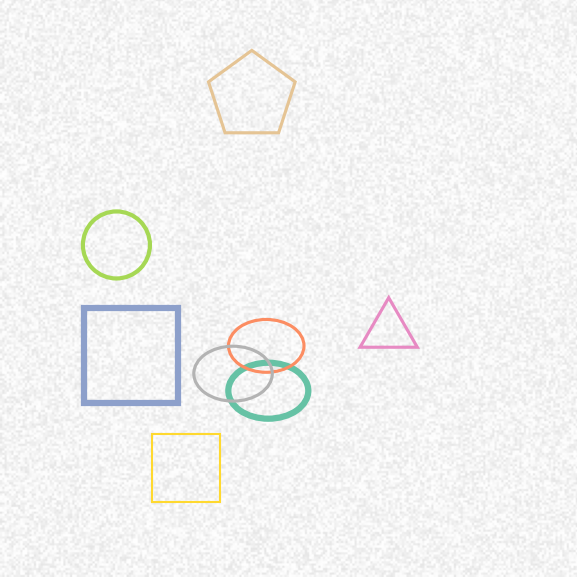[{"shape": "oval", "thickness": 3, "radius": 0.35, "center": [0.465, 0.323]}, {"shape": "oval", "thickness": 1.5, "radius": 0.33, "center": [0.461, 0.4]}, {"shape": "square", "thickness": 3, "radius": 0.41, "center": [0.227, 0.384]}, {"shape": "triangle", "thickness": 1.5, "radius": 0.29, "center": [0.673, 0.426]}, {"shape": "circle", "thickness": 2, "radius": 0.29, "center": [0.202, 0.575]}, {"shape": "square", "thickness": 1, "radius": 0.29, "center": [0.322, 0.189]}, {"shape": "pentagon", "thickness": 1.5, "radius": 0.39, "center": [0.436, 0.833]}, {"shape": "oval", "thickness": 1.5, "radius": 0.34, "center": [0.404, 0.352]}]